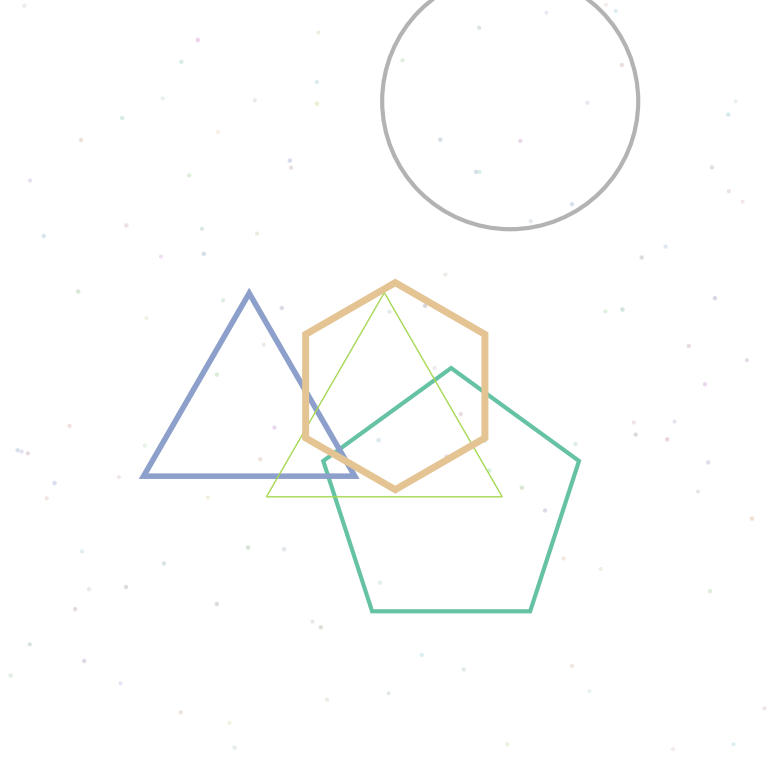[{"shape": "pentagon", "thickness": 1.5, "radius": 0.87, "center": [0.586, 0.347]}, {"shape": "triangle", "thickness": 2, "radius": 0.79, "center": [0.324, 0.461]}, {"shape": "triangle", "thickness": 0.5, "radius": 0.88, "center": [0.499, 0.443]}, {"shape": "hexagon", "thickness": 2.5, "radius": 0.67, "center": [0.513, 0.499]}, {"shape": "circle", "thickness": 1.5, "radius": 0.83, "center": [0.663, 0.869]}]